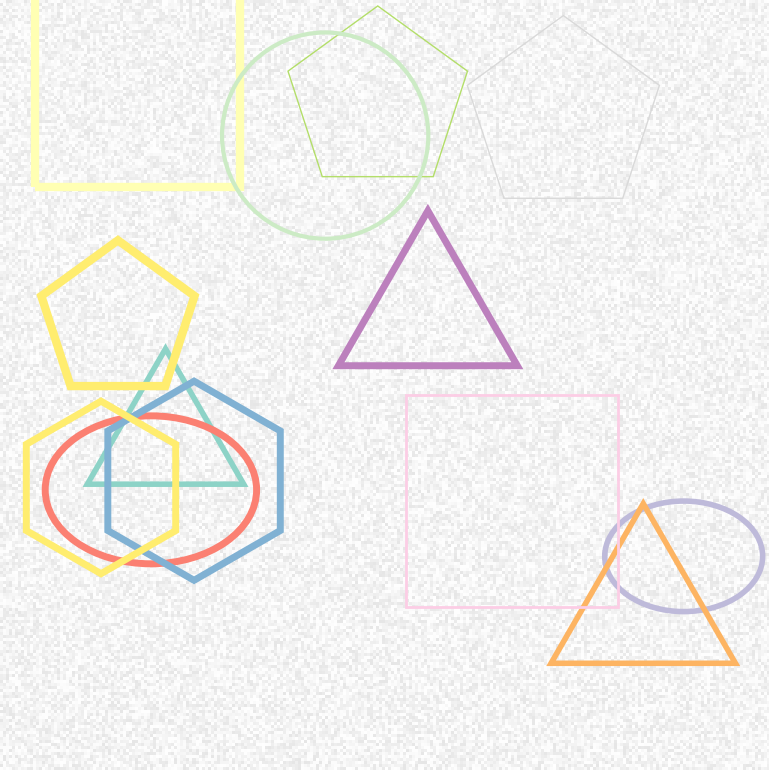[{"shape": "triangle", "thickness": 2, "radius": 0.59, "center": [0.215, 0.43]}, {"shape": "square", "thickness": 3, "radius": 0.67, "center": [0.178, 0.89]}, {"shape": "oval", "thickness": 2, "radius": 0.51, "center": [0.888, 0.277]}, {"shape": "oval", "thickness": 2.5, "radius": 0.69, "center": [0.196, 0.364]}, {"shape": "hexagon", "thickness": 2.5, "radius": 0.65, "center": [0.252, 0.376]}, {"shape": "triangle", "thickness": 2, "radius": 0.69, "center": [0.835, 0.208]}, {"shape": "pentagon", "thickness": 0.5, "radius": 0.61, "center": [0.491, 0.87]}, {"shape": "square", "thickness": 1, "radius": 0.69, "center": [0.665, 0.349]}, {"shape": "pentagon", "thickness": 0.5, "radius": 0.66, "center": [0.732, 0.849]}, {"shape": "triangle", "thickness": 2.5, "radius": 0.67, "center": [0.556, 0.592]}, {"shape": "circle", "thickness": 1.5, "radius": 0.67, "center": [0.422, 0.824]}, {"shape": "pentagon", "thickness": 3, "radius": 0.52, "center": [0.153, 0.583]}, {"shape": "hexagon", "thickness": 2.5, "radius": 0.56, "center": [0.131, 0.367]}]